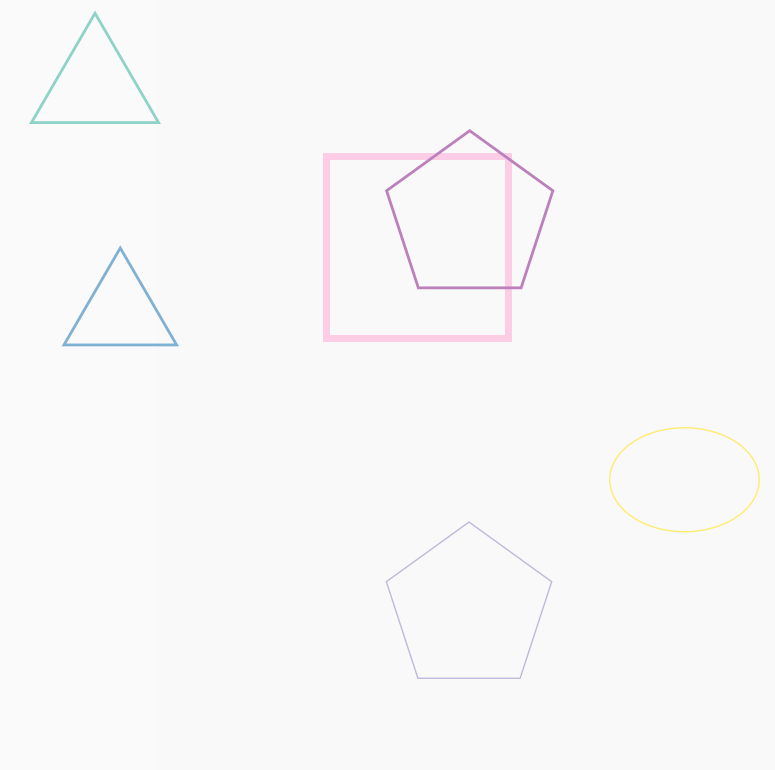[{"shape": "triangle", "thickness": 1, "radius": 0.47, "center": [0.123, 0.888]}, {"shape": "pentagon", "thickness": 0.5, "radius": 0.56, "center": [0.605, 0.21]}, {"shape": "triangle", "thickness": 1, "radius": 0.42, "center": [0.155, 0.594]}, {"shape": "square", "thickness": 2.5, "radius": 0.59, "center": [0.538, 0.679]}, {"shape": "pentagon", "thickness": 1, "radius": 0.56, "center": [0.606, 0.717]}, {"shape": "oval", "thickness": 0.5, "radius": 0.48, "center": [0.883, 0.377]}]